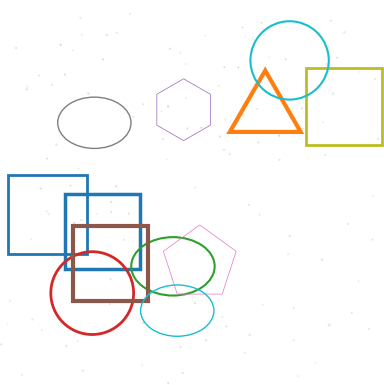[{"shape": "square", "thickness": 2.5, "radius": 0.49, "center": [0.266, 0.399]}, {"shape": "square", "thickness": 2, "radius": 0.51, "center": [0.123, 0.444]}, {"shape": "triangle", "thickness": 3, "radius": 0.53, "center": [0.689, 0.71]}, {"shape": "oval", "thickness": 1.5, "radius": 0.54, "center": [0.449, 0.308]}, {"shape": "circle", "thickness": 2, "radius": 0.54, "center": [0.24, 0.239]}, {"shape": "hexagon", "thickness": 0.5, "radius": 0.4, "center": [0.477, 0.715]}, {"shape": "square", "thickness": 3, "radius": 0.49, "center": [0.287, 0.316]}, {"shape": "pentagon", "thickness": 0.5, "radius": 0.5, "center": [0.519, 0.317]}, {"shape": "oval", "thickness": 1, "radius": 0.48, "center": [0.245, 0.681]}, {"shape": "square", "thickness": 2, "radius": 0.5, "center": [0.894, 0.724]}, {"shape": "circle", "thickness": 1.5, "radius": 0.51, "center": [0.752, 0.843]}, {"shape": "oval", "thickness": 1, "radius": 0.48, "center": [0.46, 0.193]}]